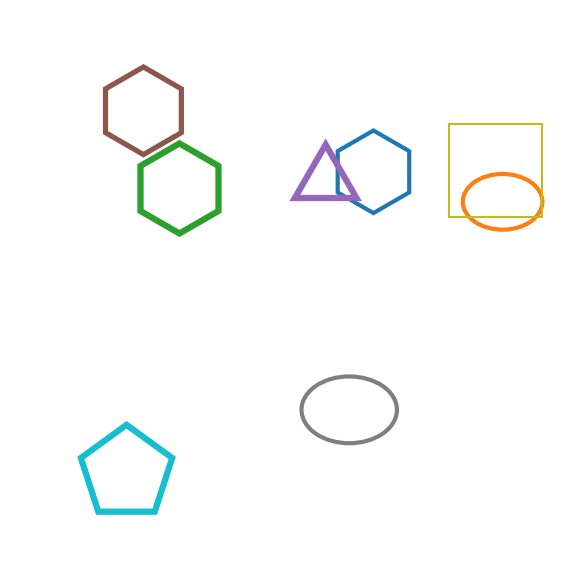[{"shape": "hexagon", "thickness": 2, "radius": 0.36, "center": [0.647, 0.702]}, {"shape": "oval", "thickness": 2, "radius": 0.34, "center": [0.87, 0.65]}, {"shape": "hexagon", "thickness": 3, "radius": 0.39, "center": [0.311, 0.673]}, {"shape": "triangle", "thickness": 3, "radius": 0.31, "center": [0.564, 0.687]}, {"shape": "hexagon", "thickness": 2.5, "radius": 0.38, "center": [0.248, 0.807]}, {"shape": "oval", "thickness": 2, "radius": 0.41, "center": [0.605, 0.289]}, {"shape": "square", "thickness": 1, "radius": 0.4, "center": [0.858, 0.703]}, {"shape": "pentagon", "thickness": 3, "radius": 0.42, "center": [0.219, 0.18]}]